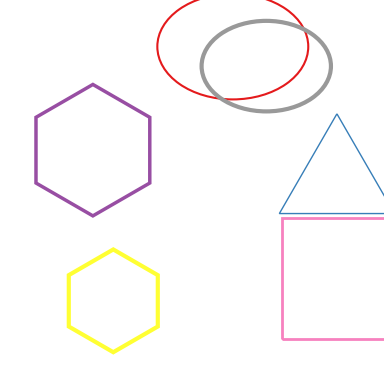[{"shape": "oval", "thickness": 1.5, "radius": 0.98, "center": [0.605, 0.879]}, {"shape": "triangle", "thickness": 1, "radius": 0.86, "center": [0.875, 0.532]}, {"shape": "hexagon", "thickness": 2.5, "radius": 0.85, "center": [0.241, 0.61]}, {"shape": "hexagon", "thickness": 3, "radius": 0.67, "center": [0.294, 0.219]}, {"shape": "square", "thickness": 2, "radius": 0.78, "center": [0.888, 0.277]}, {"shape": "oval", "thickness": 3, "radius": 0.84, "center": [0.692, 0.828]}]